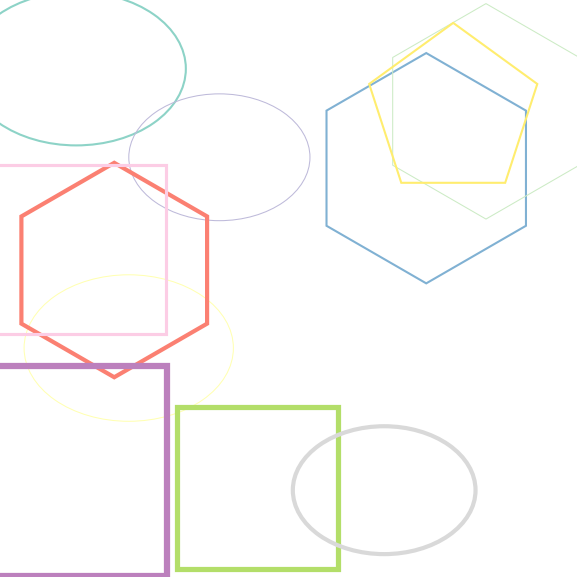[{"shape": "oval", "thickness": 1, "radius": 0.95, "center": [0.132, 0.88]}, {"shape": "oval", "thickness": 0.5, "radius": 0.91, "center": [0.223, 0.396]}, {"shape": "oval", "thickness": 0.5, "radius": 0.78, "center": [0.38, 0.727]}, {"shape": "hexagon", "thickness": 2, "radius": 0.93, "center": [0.198, 0.532]}, {"shape": "hexagon", "thickness": 1, "radius": 1.0, "center": [0.738, 0.708]}, {"shape": "square", "thickness": 2.5, "radius": 0.7, "center": [0.446, 0.154]}, {"shape": "square", "thickness": 1.5, "radius": 0.73, "center": [0.14, 0.568]}, {"shape": "oval", "thickness": 2, "radius": 0.79, "center": [0.665, 0.15]}, {"shape": "square", "thickness": 3, "radius": 0.91, "center": [0.107, 0.184]}, {"shape": "hexagon", "thickness": 0.5, "radius": 0.93, "center": [0.842, 0.806]}, {"shape": "pentagon", "thickness": 1, "radius": 0.77, "center": [0.785, 0.806]}]